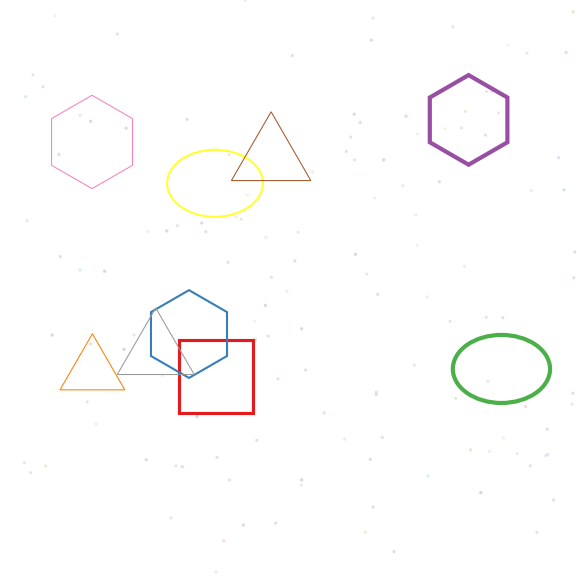[{"shape": "square", "thickness": 1.5, "radius": 0.32, "center": [0.374, 0.347]}, {"shape": "hexagon", "thickness": 1, "radius": 0.38, "center": [0.327, 0.421]}, {"shape": "oval", "thickness": 2, "radius": 0.42, "center": [0.868, 0.36]}, {"shape": "hexagon", "thickness": 2, "radius": 0.39, "center": [0.811, 0.792]}, {"shape": "triangle", "thickness": 0.5, "radius": 0.32, "center": [0.16, 0.356]}, {"shape": "oval", "thickness": 1, "radius": 0.41, "center": [0.372, 0.682]}, {"shape": "triangle", "thickness": 0.5, "radius": 0.4, "center": [0.469, 0.726]}, {"shape": "hexagon", "thickness": 0.5, "radius": 0.4, "center": [0.159, 0.753]}, {"shape": "triangle", "thickness": 0.5, "radius": 0.38, "center": [0.27, 0.389]}]